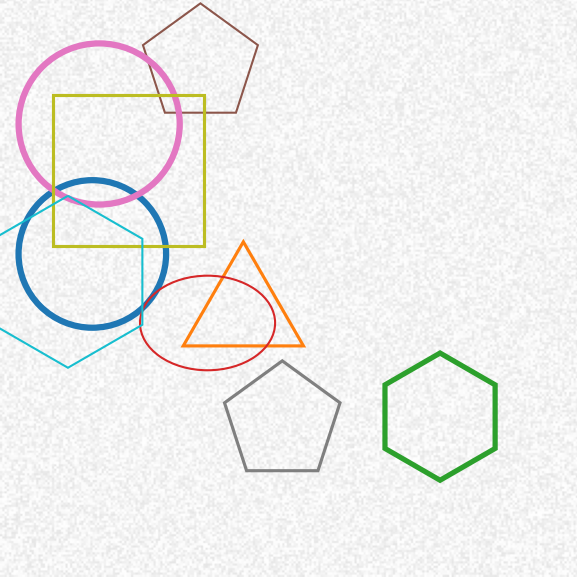[{"shape": "circle", "thickness": 3, "radius": 0.64, "center": [0.16, 0.559]}, {"shape": "triangle", "thickness": 1.5, "radius": 0.6, "center": [0.421, 0.46]}, {"shape": "hexagon", "thickness": 2.5, "radius": 0.55, "center": [0.762, 0.278]}, {"shape": "oval", "thickness": 1, "radius": 0.58, "center": [0.359, 0.44]}, {"shape": "pentagon", "thickness": 1, "radius": 0.52, "center": [0.347, 0.889]}, {"shape": "circle", "thickness": 3, "radius": 0.7, "center": [0.172, 0.784]}, {"shape": "pentagon", "thickness": 1.5, "radius": 0.53, "center": [0.489, 0.269]}, {"shape": "square", "thickness": 1.5, "radius": 0.65, "center": [0.223, 0.704]}, {"shape": "hexagon", "thickness": 1, "radius": 0.74, "center": [0.118, 0.511]}]